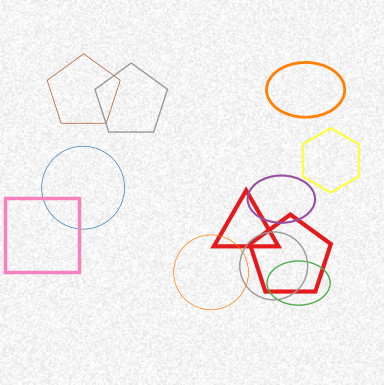[{"shape": "triangle", "thickness": 3, "radius": 0.48, "center": [0.639, 0.409]}, {"shape": "pentagon", "thickness": 3, "radius": 0.55, "center": [0.754, 0.332]}, {"shape": "circle", "thickness": 0.5, "radius": 0.54, "center": [0.216, 0.513]}, {"shape": "oval", "thickness": 1, "radius": 0.41, "center": [0.776, 0.265]}, {"shape": "oval", "thickness": 1.5, "radius": 0.44, "center": [0.731, 0.483]}, {"shape": "circle", "thickness": 0.5, "radius": 0.49, "center": [0.548, 0.293]}, {"shape": "oval", "thickness": 2, "radius": 0.51, "center": [0.794, 0.767]}, {"shape": "hexagon", "thickness": 1.5, "radius": 0.42, "center": [0.859, 0.583]}, {"shape": "pentagon", "thickness": 0.5, "radius": 0.5, "center": [0.217, 0.761]}, {"shape": "square", "thickness": 2.5, "radius": 0.48, "center": [0.109, 0.39]}, {"shape": "pentagon", "thickness": 1, "radius": 0.5, "center": [0.341, 0.737]}, {"shape": "circle", "thickness": 1, "radius": 0.44, "center": [0.711, 0.309]}]